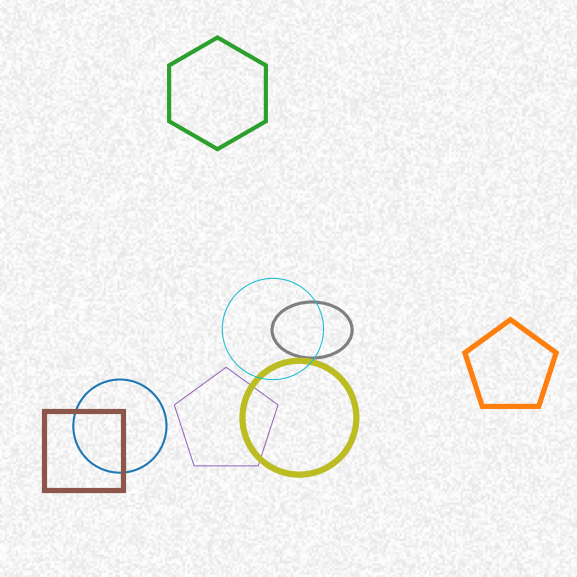[{"shape": "circle", "thickness": 1, "radius": 0.4, "center": [0.208, 0.261]}, {"shape": "pentagon", "thickness": 2.5, "radius": 0.42, "center": [0.884, 0.363]}, {"shape": "hexagon", "thickness": 2, "radius": 0.48, "center": [0.377, 0.838]}, {"shape": "pentagon", "thickness": 0.5, "radius": 0.47, "center": [0.392, 0.269]}, {"shape": "square", "thickness": 2.5, "radius": 0.34, "center": [0.144, 0.218]}, {"shape": "oval", "thickness": 1.5, "radius": 0.35, "center": [0.54, 0.428]}, {"shape": "circle", "thickness": 3, "radius": 0.49, "center": [0.518, 0.276]}, {"shape": "circle", "thickness": 0.5, "radius": 0.44, "center": [0.473, 0.429]}]